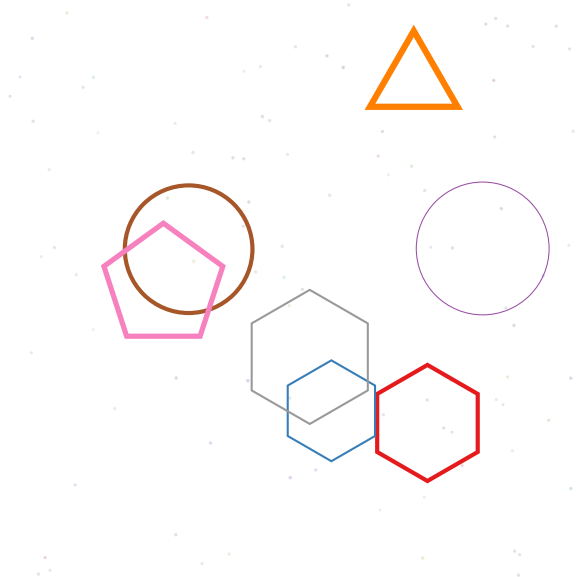[{"shape": "hexagon", "thickness": 2, "radius": 0.5, "center": [0.74, 0.267]}, {"shape": "hexagon", "thickness": 1, "radius": 0.44, "center": [0.574, 0.288]}, {"shape": "circle", "thickness": 0.5, "radius": 0.57, "center": [0.836, 0.569]}, {"shape": "triangle", "thickness": 3, "radius": 0.44, "center": [0.716, 0.858]}, {"shape": "circle", "thickness": 2, "radius": 0.55, "center": [0.327, 0.568]}, {"shape": "pentagon", "thickness": 2.5, "radius": 0.54, "center": [0.283, 0.504]}, {"shape": "hexagon", "thickness": 1, "radius": 0.58, "center": [0.536, 0.381]}]